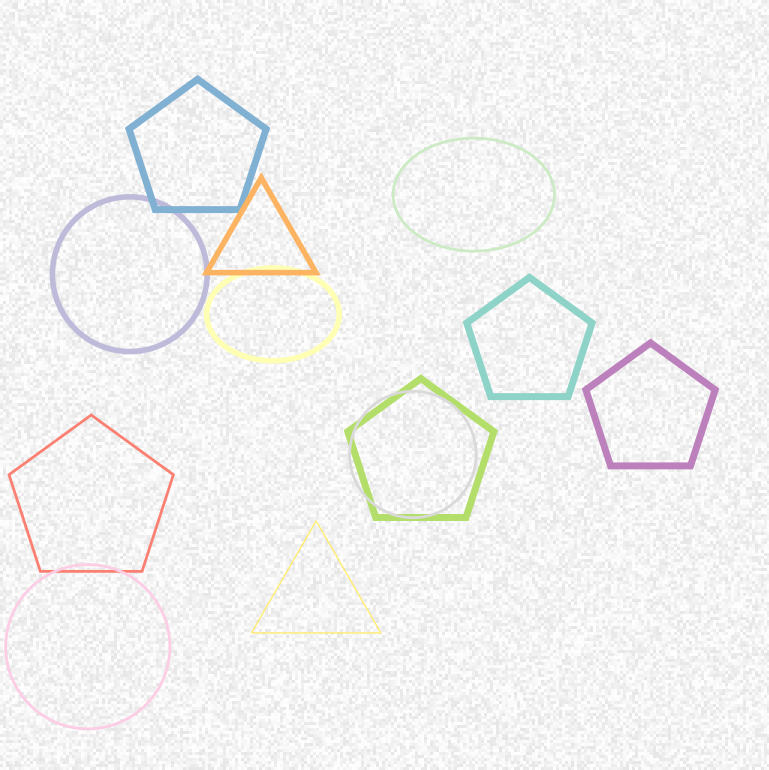[{"shape": "pentagon", "thickness": 2.5, "radius": 0.43, "center": [0.688, 0.554]}, {"shape": "oval", "thickness": 2, "radius": 0.43, "center": [0.354, 0.592]}, {"shape": "circle", "thickness": 2, "radius": 0.5, "center": [0.169, 0.644]}, {"shape": "pentagon", "thickness": 1, "radius": 0.56, "center": [0.118, 0.349]}, {"shape": "pentagon", "thickness": 2.5, "radius": 0.47, "center": [0.257, 0.804]}, {"shape": "triangle", "thickness": 2, "radius": 0.41, "center": [0.339, 0.687]}, {"shape": "pentagon", "thickness": 2.5, "radius": 0.5, "center": [0.547, 0.409]}, {"shape": "circle", "thickness": 1, "radius": 0.53, "center": [0.114, 0.16]}, {"shape": "circle", "thickness": 1, "radius": 0.41, "center": [0.536, 0.41]}, {"shape": "pentagon", "thickness": 2.5, "radius": 0.44, "center": [0.845, 0.466]}, {"shape": "oval", "thickness": 1, "radius": 0.52, "center": [0.615, 0.747]}, {"shape": "triangle", "thickness": 0.5, "radius": 0.48, "center": [0.411, 0.226]}]